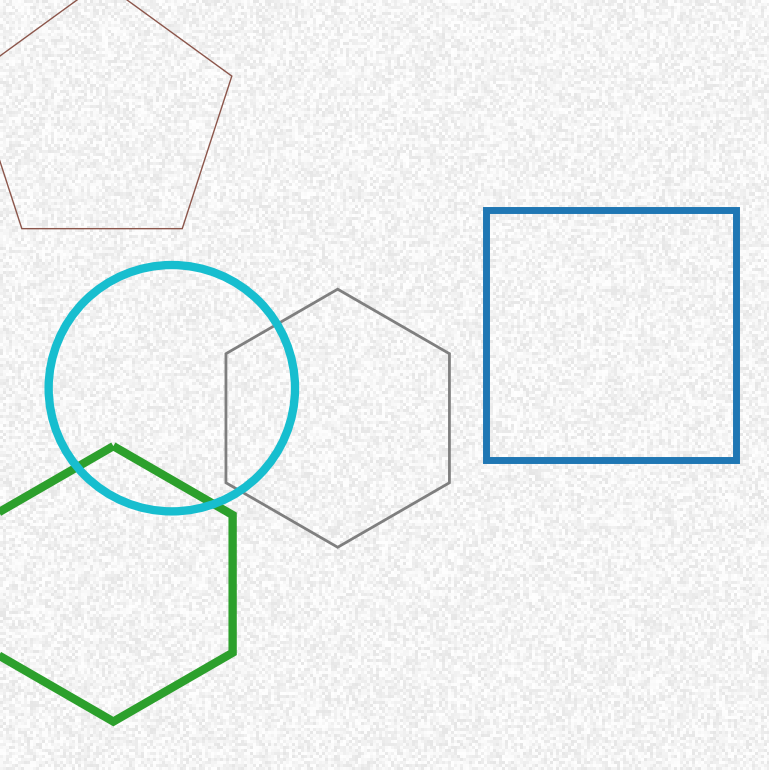[{"shape": "square", "thickness": 2.5, "radius": 0.81, "center": [0.793, 0.565]}, {"shape": "hexagon", "thickness": 3, "radius": 0.89, "center": [0.147, 0.242]}, {"shape": "pentagon", "thickness": 0.5, "radius": 0.89, "center": [0.133, 0.846]}, {"shape": "hexagon", "thickness": 1, "radius": 0.84, "center": [0.439, 0.457]}, {"shape": "circle", "thickness": 3, "radius": 0.8, "center": [0.223, 0.496]}]